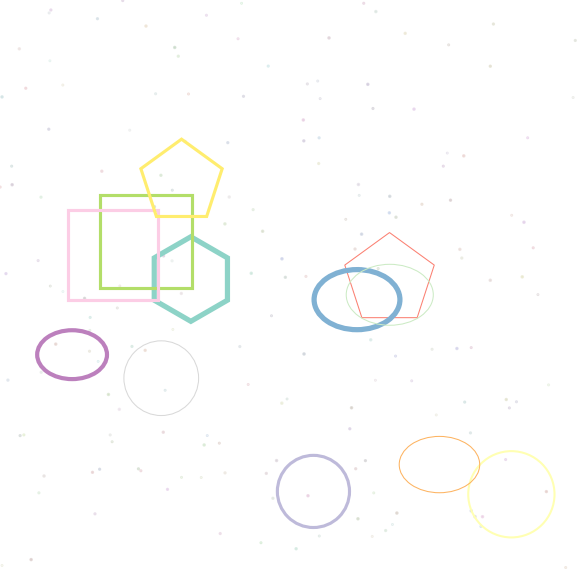[{"shape": "hexagon", "thickness": 2.5, "radius": 0.37, "center": [0.33, 0.516]}, {"shape": "circle", "thickness": 1, "radius": 0.37, "center": [0.885, 0.143]}, {"shape": "circle", "thickness": 1.5, "radius": 0.31, "center": [0.543, 0.148]}, {"shape": "pentagon", "thickness": 0.5, "radius": 0.41, "center": [0.674, 0.515]}, {"shape": "oval", "thickness": 2.5, "radius": 0.37, "center": [0.618, 0.48]}, {"shape": "oval", "thickness": 0.5, "radius": 0.35, "center": [0.761, 0.195]}, {"shape": "square", "thickness": 1.5, "radius": 0.4, "center": [0.253, 0.581]}, {"shape": "square", "thickness": 1.5, "radius": 0.39, "center": [0.196, 0.557]}, {"shape": "circle", "thickness": 0.5, "radius": 0.32, "center": [0.279, 0.344]}, {"shape": "oval", "thickness": 2, "radius": 0.3, "center": [0.125, 0.385]}, {"shape": "oval", "thickness": 0.5, "radius": 0.38, "center": [0.675, 0.489]}, {"shape": "pentagon", "thickness": 1.5, "radius": 0.37, "center": [0.314, 0.684]}]